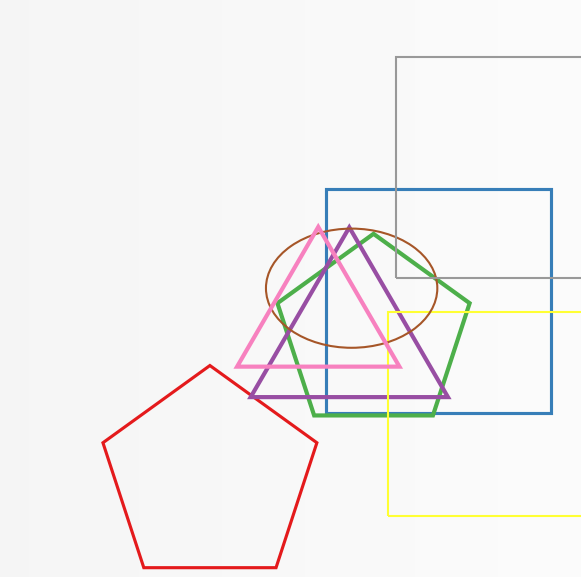[{"shape": "pentagon", "thickness": 1.5, "radius": 0.97, "center": [0.361, 0.173]}, {"shape": "square", "thickness": 1.5, "radius": 0.97, "center": [0.755, 0.478]}, {"shape": "pentagon", "thickness": 2, "radius": 0.87, "center": [0.643, 0.42]}, {"shape": "triangle", "thickness": 2, "radius": 0.98, "center": [0.601, 0.409]}, {"shape": "square", "thickness": 1, "radius": 0.89, "center": [0.844, 0.282]}, {"shape": "oval", "thickness": 1, "radius": 0.74, "center": [0.605, 0.5]}, {"shape": "triangle", "thickness": 2, "radius": 0.81, "center": [0.548, 0.445]}, {"shape": "square", "thickness": 1, "radius": 0.95, "center": [0.873, 0.709]}]